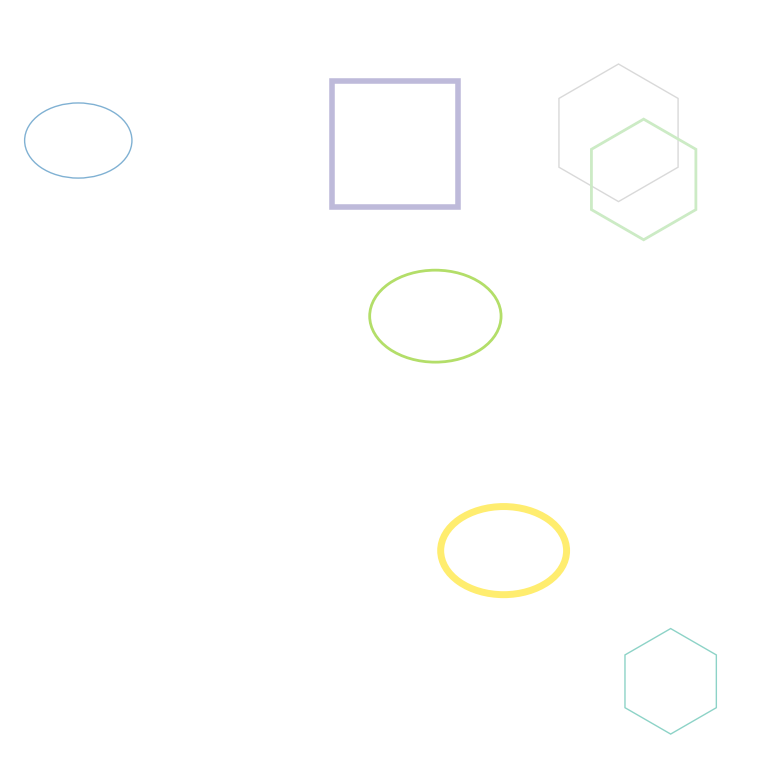[{"shape": "hexagon", "thickness": 0.5, "radius": 0.34, "center": [0.871, 0.115]}, {"shape": "square", "thickness": 2, "radius": 0.41, "center": [0.513, 0.813]}, {"shape": "oval", "thickness": 0.5, "radius": 0.35, "center": [0.102, 0.818]}, {"shape": "oval", "thickness": 1, "radius": 0.43, "center": [0.565, 0.589]}, {"shape": "hexagon", "thickness": 0.5, "radius": 0.45, "center": [0.803, 0.828]}, {"shape": "hexagon", "thickness": 1, "radius": 0.39, "center": [0.836, 0.767]}, {"shape": "oval", "thickness": 2.5, "radius": 0.41, "center": [0.654, 0.285]}]